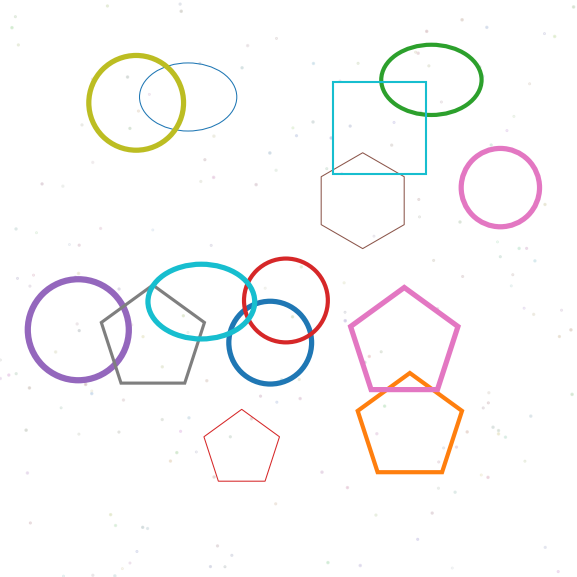[{"shape": "oval", "thickness": 0.5, "radius": 0.42, "center": [0.326, 0.831]}, {"shape": "circle", "thickness": 2.5, "radius": 0.36, "center": [0.468, 0.406]}, {"shape": "pentagon", "thickness": 2, "radius": 0.47, "center": [0.71, 0.258]}, {"shape": "oval", "thickness": 2, "radius": 0.43, "center": [0.747, 0.861]}, {"shape": "pentagon", "thickness": 0.5, "radius": 0.34, "center": [0.419, 0.222]}, {"shape": "circle", "thickness": 2, "radius": 0.36, "center": [0.495, 0.479]}, {"shape": "circle", "thickness": 3, "radius": 0.44, "center": [0.136, 0.428]}, {"shape": "hexagon", "thickness": 0.5, "radius": 0.41, "center": [0.628, 0.652]}, {"shape": "circle", "thickness": 2.5, "radius": 0.34, "center": [0.866, 0.674]}, {"shape": "pentagon", "thickness": 2.5, "radius": 0.49, "center": [0.7, 0.404]}, {"shape": "pentagon", "thickness": 1.5, "radius": 0.47, "center": [0.265, 0.412]}, {"shape": "circle", "thickness": 2.5, "radius": 0.41, "center": [0.236, 0.821]}, {"shape": "oval", "thickness": 2.5, "radius": 0.46, "center": [0.349, 0.477]}, {"shape": "square", "thickness": 1, "radius": 0.4, "center": [0.657, 0.778]}]